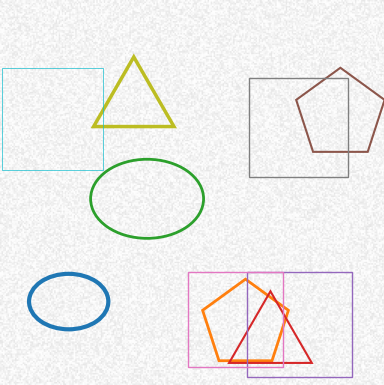[{"shape": "oval", "thickness": 3, "radius": 0.51, "center": [0.178, 0.217]}, {"shape": "pentagon", "thickness": 2, "radius": 0.59, "center": [0.638, 0.158]}, {"shape": "oval", "thickness": 2, "radius": 0.73, "center": [0.382, 0.484]}, {"shape": "triangle", "thickness": 1.5, "radius": 0.62, "center": [0.702, 0.119]}, {"shape": "square", "thickness": 1, "radius": 0.68, "center": [0.778, 0.156]}, {"shape": "pentagon", "thickness": 1.5, "radius": 0.6, "center": [0.884, 0.703]}, {"shape": "square", "thickness": 1, "radius": 0.61, "center": [0.611, 0.171]}, {"shape": "square", "thickness": 1, "radius": 0.64, "center": [0.776, 0.669]}, {"shape": "triangle", "thickness": 2.5, "radius": 0.6, "center": [0.347, 0.732]}, {"shape": "square", "thickness": 0.5, "radius": 0.66, "center": [0.136, 0.691]}]